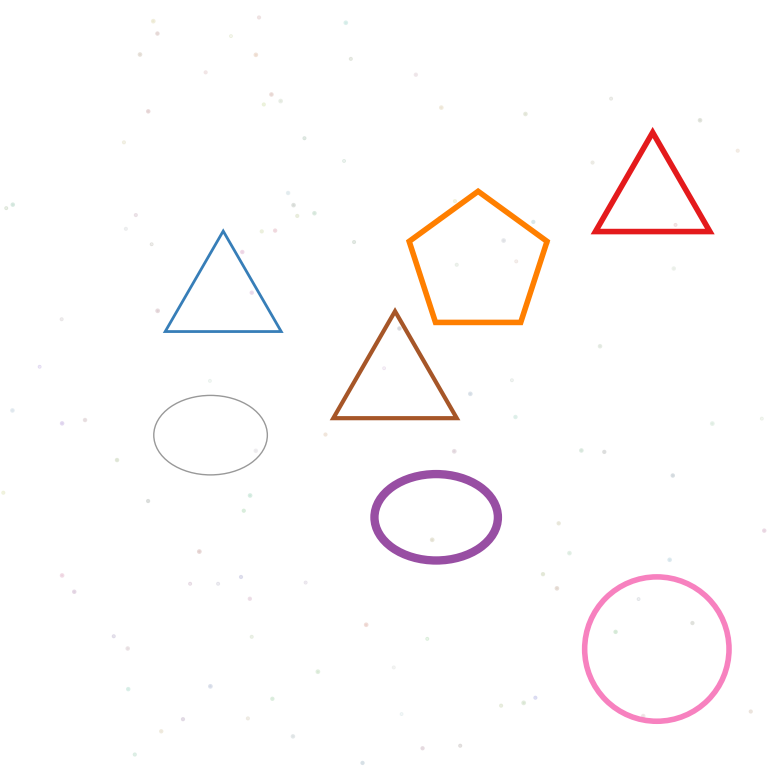[{"shape": "triangle", "thickness": 2, "radius": 0.43, "center": [0.848, 0.742]}, {"shape": "triangle", "thickness": 1, "radius": 0.43, "center": [0.29, 0.613]}, {"shape": "oval", "thickness": 3, "radius": 0.4, "center": [0.566, 0.328]}, {"shape": "pentagon", "thickness": 2, "radius": 0.47, "center": [0.621, 0.657]}, {"shape": "triangle", "thickness": 1.5, "radius": 0.46, "center": [0.513, 0.503]}, {"shape": "circle", "thickness": 2, "radius": 0.47, "center": [0.853, 0.157]}, {"shape": "oval", "thickness": 0.5, "radius": 0.37, "center": [0.273, 0.435]}]